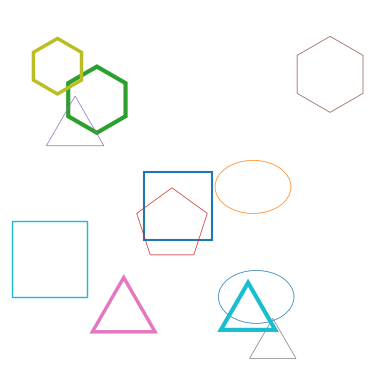[{"shape": "oval", "thickness": 0.5, "radius": 0.49, "center": [0.665, 0.229]}, {"shape": "square", "thickness": 1.5, "radius": 0.44, "center": [0.462, 0.464]}, {"shape": "oval", "thickness": 0.5, "radius": 0.49, "center": [0.657, 0.515]}, {"shape": "hexagon", "thickness": 3, "radius": 0.43, "center": [0.252, 0.741]}, {"shape": "pentagon", "thickness": 0.5, "radius": 0.48, "center": [0.447, 0.416]}, {"shape": "triangle", "thickness": 0.5, "radius": 0.43, "center": [0.195, 0.664]}, {"shape": "hexagon", "thickness": 0.5, "radius": 0.49, "center": [0.857, 0.807]}, {"shape": "triangle", "thickness": 2.5, "radius": 0.47, "center": [0.321, 0.185]}, {"shape": "triangle", "thickness": 0.5, "radius": 0.35, "center": [0.708, 0.104]}, {"shape": "hexagon", "thickness": 2.5, "radius": 0.36, "center": [0.149, 0.828]}, {"shape": "triangle", "thickness": 3, "radius": 0.41, "center": [0.644, 0.184]}, {"shape": "square", "thickness": 1, "radius": 0.49, "center": [0.13, 0.327]}]